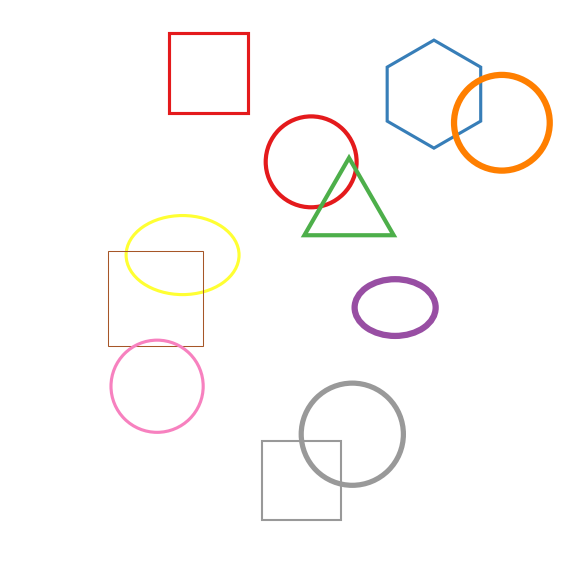[{"shape": "square", "thickness": 1.5, "radius": 0.34, "center": [0.361, 0.873]}, {"shape": "circle", "thickness": 2, "radius": 0.39, "center": [0.539, 0.719]}, {"shape": "hexagon", "thickness": 1.5, "radius": 0.47, "center": [0.751, 0.836]}, {"shape": "triangle", "thickness": 2, "radius": 0.45, "center": [0.604, 0.636]}, {"shape": "oval", "thickness": 3, "radius": 0.35, "center": [0.684, 0.467]}, {"shape": "circle", "thickness": 3, "radius": 0.41, "center": [0.869, 0.787]}, {"shape": "oval", "thickness": 1.5, "radius": 0.49, "center": [0.316, 0.557]}, {"shape": "square", "thickness": 0.5, "radius": 0.41, "center": [0.27, 0.483]}, {"shape": "circle", "thickness": 1.5, "radius": 0.4, "center": [0.272, 0.33]}, {"shape": "square", "thickness": 1, "radius": 0.34, "center": [0.522, 0.167]}, {"shape": "circle", "thickness": 2.5, "radius": 0.44, "center": [0.61, 0.247]}]